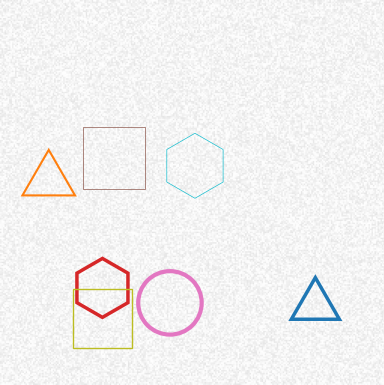[{"shape": "triangle", "thickness": 2.5, "radius": 0.36, "center": [0.819, 0.207]}, {"shape": "triangle", "thickness": 1.5, "radius": 0.39, "center": [0.127, 0.532]}, {"shape": "hexagon", "thickness": 2.5, "radius": 0.38, "center": [0.266, 0.252]}, {"shape": "square", "thickness": 0.5, "radius": 0.4, "center": [0.296, 0.589]}, {"shape": "circle", "thickness": 3, "radius": 0.41, "center": [0.441, 0.213]}, {"shape": "square", "thickness": 1, "radius": 0.38, "center": [0.266, 0.172]}, {"shape": "hexagon", "thickness": 0.5, "radius": 0.42, "center": [0.506, 0.569]}]